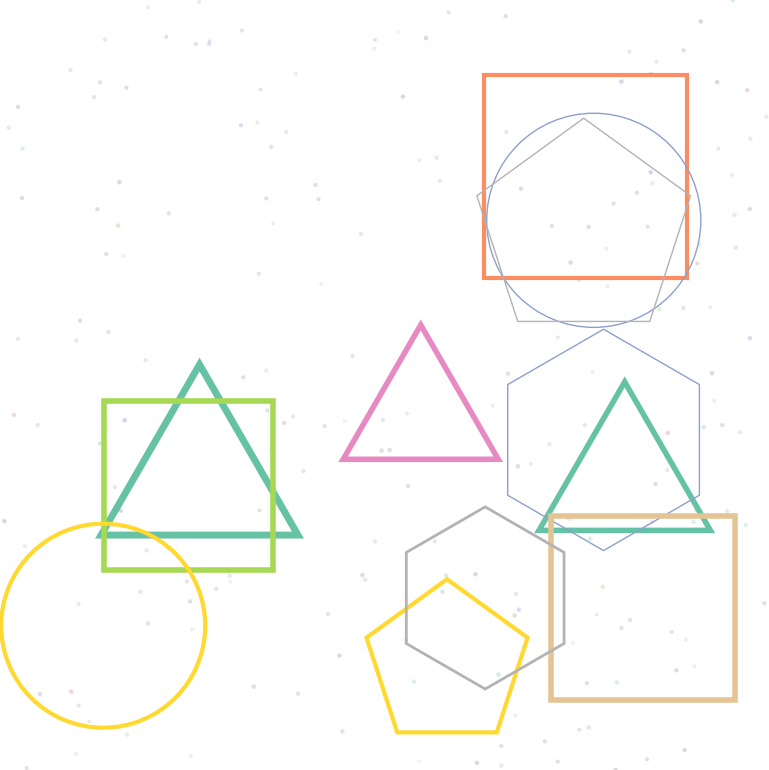[{"shape": "triangle", "thickness": 2.5, "radius": 0.74, "center": [0.259, 0.379]}, {"shape": "triangle", "thickness": 2, "radius": 0.64, "center": [0.811, 0.375]}, {"shape": "square", "thickness": 1.5, "radius": 0.66, "center": [0.76, 0.771]}, {"shape": "hexagon", "thickness": 0.5, "radius": 0.72, "center": [0.784, 0.429]}, {"shape": "circle", "thickness": 0.5, "radius": 0.7, "center": [0.771, 0.714]}, {"shape": "triangle", "thickness": 2, "radius": 0.58, "center": [0.546, 0.462]}, {"shape": "square", "thickness": 2, "radius": 0.55, "center": [0.245, 0.369]}, {"shape": "circle", "thickness": 1.5, "radius": 0.66, "center": [0.134, 0.187]}, {"shape": "pentagon", "thickness": 1.5, "radius": 0.55, "center": [0.581, 0.138]}, {"shape": "square", "thickness": 2, "radius": 0.6, "center": [0.835, 0.21]}, {"shape": "hexagon", "thickness": 1, "radius": 0.59, "center": [0.63, 0.223]}, {"shape": "pentagon", "thickness": 0.5, "radius": 0.73, "center": [0.758, 0.701]}]